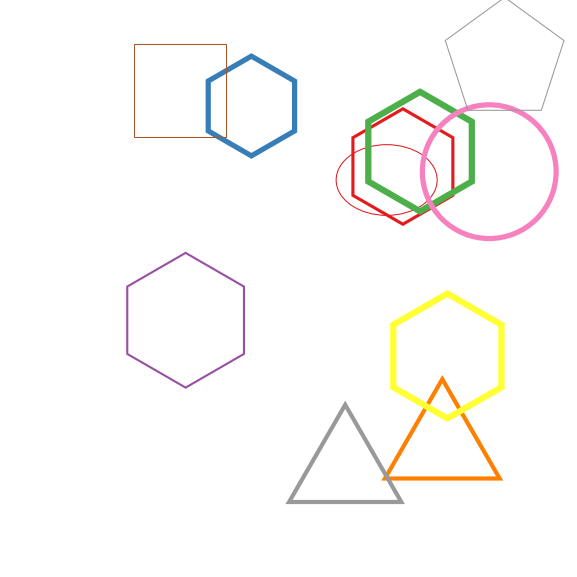[{"shape": "oval", "thickness": 0.5, "radius": 0.44, "center": [0.67, 0.687]}, {"shape": "hexagon", "thickness": 1.5, "radius": 0.5, "center": [0.698, 0.711]}, {"shape": "hexagon", "thickness": 2.5, "radius": 0.43, "center": [0.435, 0.816]}, {"shape": "hexagon", "thickness": 3, "radius": 0.52, "center": [0.727, 0.737]}, {"shape": "hexagon", "thickness": 1, "radius": 0.58, "center": [0.321, 0.445]}, {"shape": "triangle", "thickness": 2, "radius": 0.57, "center": [0.766, 0.228]}, {"shape": "hexagon", "thickness": 3, "radius": 0.54, "center": [0.775, 0.383]}, {"shape": "square", "thickness": 0.5, "radius": 0.4, "center": [0.311, 0.842]}, {"shape": "circle", "thickness": 2.5, "radius": 0.58, "center": [0.847, 0.702]}, {"shape": "pentagon", "thickness": 0.5, "radius": 0.54, "center": [0.874, 0.896]}, {"shape": "triangle", "thickness": 2, "radius": 0.56, "center": [0.598, 0.186]}]